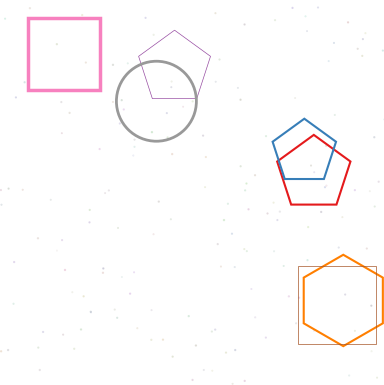[{"shape": "pentagon", "thickness": 1.5, "radius": 0.5, "center": [0.815, 0.55]}, {"shape": "pentagon", "thickness": 1.5, "radius": 0.43, "center": [0.79, 0.605]}, {"shape": "pentagon", "thickness": 0.5, "radius": 0.49, "center": [0.453, 0.823]}, {"shape": "hexagon", "thickness": 1.5, "radius": 0.59, "center": [0.892, 0.22]}, {"shape": "square", "thickness": 0.5, "radius": 0.5, "center": [0.876, 0.208]}, {"shape": "square", "thickness": 2.5, "radius": 0.47, "center": [0.167, 0.861]}, {"shape": "circle", "thickness": 2, "radius": 0.52, "center": [0.406, 0.737]}]